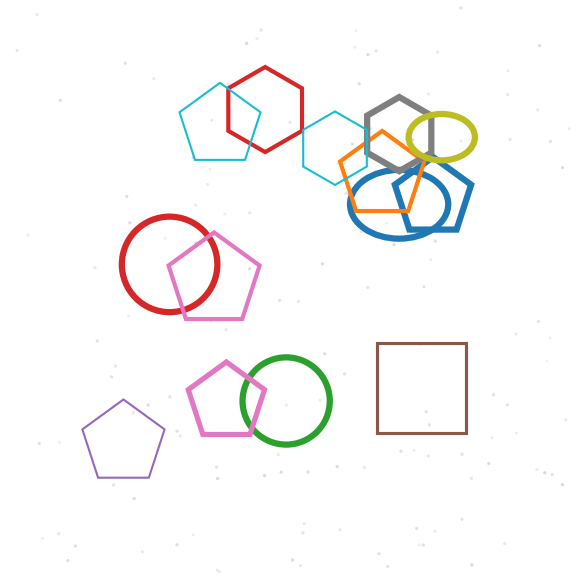[{"shape": "pentagon", "thickness": 3, "radius": 0.35, "center": [0.75, 0.658]}, {"shape": "oval", "thickness": 3, "radius": 0.43, "center": [0.691, 0.645]}, {"shape": "pentagon", "thickness": 2, "radius": 0.38, "center": [0.662, 0.696]}, {"shape": "circle", "thickness": 3, "radius": 0.38, "center": [0.496, 0.305]}, {"shape": "circle", "thickness": 3, "radius": 0.41, "center": [0.294, 0.541]}, {"shape": "hexagon", "thickness": 2, "radius": 0.37, "center": [0.459, 0.809]}, {"shape": "pentagon", "thickness": 1, "radius": 0.37, "center": [0.214, 0.233]}, {"shape": "square", "thickness": 1.5, "radius": 0.39, "center": [0.73, 0.327]}, {"shape": "pentagon", "thickness": 2, "radius": 0.41, "center": [0.371, 0.514]}, {"shape": "pentagon", "thickness": 2.5, "radius": 0.35, "center": [0.392, 0.303]}, {"shape": "hexagon", "thickness": 3, "radius": 0.32, "center": [0.691, 0.767]}, {"shape": "oval", "thickness": 3, "radius": 0.29, "center": [0.765, 0.762]}, {"shape": "hexagon", "thickness": 1, "radius": 0.32, "center": [0.58, 0.743]}, {"shape": "pentagon", "thickness": 1, "radius": 0.37, "center": [0.381, 0.782]}]